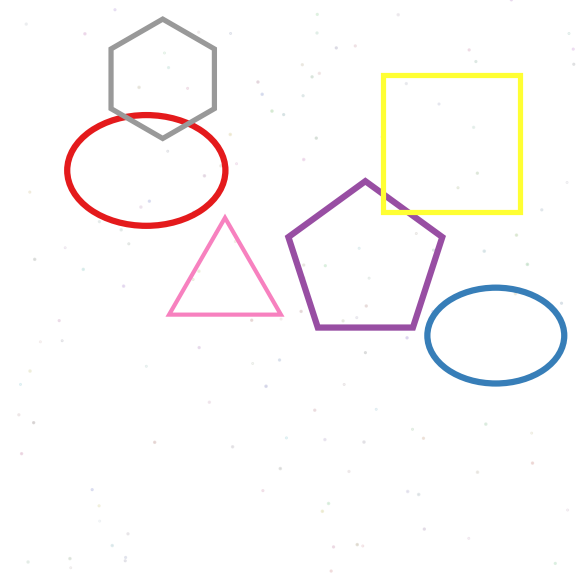[{"shape": "oval", "thickness": 3, "radius": 0.68, "center": [0.253, 0.704]}, {"shape": "oval", "thickness": 3, "radius": 0.59, "center": [0.859, 0.418]}, {"shape": "pentagon", "thickness": 3, "radius": 0.7, "center": [0.633, 0.545]}, {"shape": "square", "thickness": 2.5, "radius": 0.59, "center": [0.781, 0.751]}, {"shape": "triangle", "thickness": 2, "radius": 0.56, "center": [0.39, 0.51]}, {"shape": "hexagon", "thickness": 2.5, "radius": 0.52, "center": [0.282, 0.863]}]